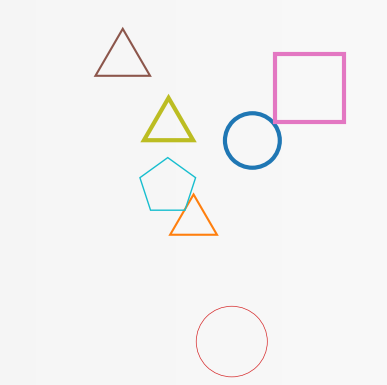[{"shape": "circle", "thickness": 3, "radius": 0.35, "center": [0.651, 0.635]}, {"shape": "triangle", "thickness": 1.5, "radius": 0.35, "center": [0.499, 0.425]}, {"shape": "circle", "thickness": 0.5, "radius": 0.46, "center": [0.598, 0.113]}, {"shape": "triangle", "thickness": 1.5, "radius": 0.41, "center": [0.317, 0.844]}, {"shape": "square", "thickness": 3, "radius": 0.44, "center": [0.798, 0.772]}, {"shape": "triangle", "thickness": 3, "radius": 0.37, "center": [0.435, 0.672]}, {"shape": "pentagon", "thickness": 1, "radius": 0.38, "center": [0.433, 0.515]}]